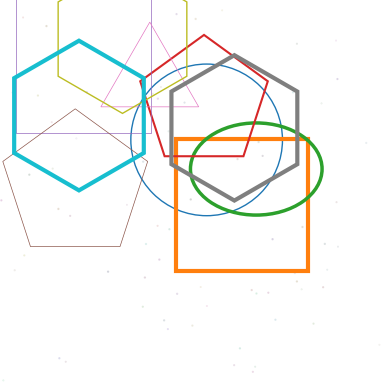[{"shape": "circle", "thickness": 1, "radius": 0.98, "center": [0.537, 0.637]}, {"shape": "square", "thickness": 3, "radius": 0.86, "center": [0.629, 0.467]}, {"shape": "oval", "thickness": 2.5, "radius": 0.85, "center": [0.666, 0.561]}, {"shape": "pentagon", "thickness": 1.5, "radius": 0.87, "center": [0.53, 0.735]}, {"shape": "square", "thickness": 0.5, "radius": 0.88, "center": [0.217, 0.829]}, {"shape": "pentagon", "thickness": 0.5, "radius": 0.99, "center": [0.195, 0.519]}, {"shape": "triangle", "thickness": 0.5, "radius": 0.73, "center": [0.389, 0.796]}, {"shape": "hexagon", "thickness": 3, "radius": 0.94, "center": [0.609, 0.668]}, {"shape": "hexagon", "thickness": 1, "radius": 0.96, "center": [0.318, 0.898]}, {"shape": "hexagon", "thickness": 3, "radius": 0.97, "center": [0.205, 0.7]}]